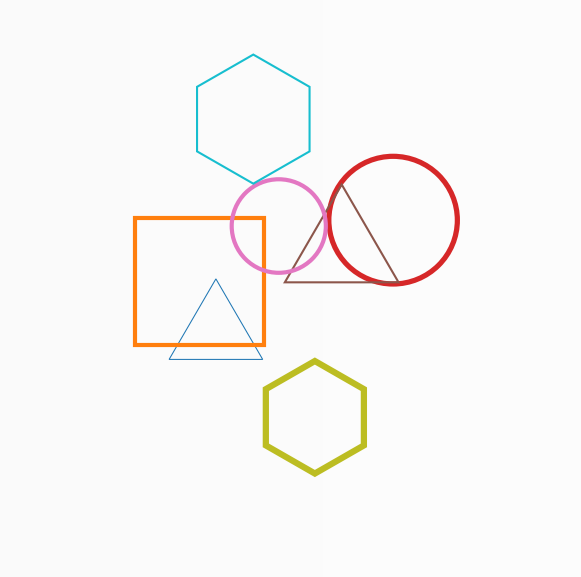[{"shape": "triangle", "thickness": 0.5, "radius": 0.46, "center": [0.371, 0.423]}, {"shape": "square", "thickness": 2, "radius": 0.55, "center": [0.343, 0.512]}, {"shape": "circle", "thickness": 2.5, "radius": 0.55, "center": [0.676, 0.618]}, {"shape": "triangle", "thickness": 1, "radius": 0.56, "center": [0.588, 0.567]}, {"shape": "circle", "thickness": 2, "radius": 0.4, "center": [0.48, 0.608]}, {"shape": "hexagon", "thickness": 3, "radius": 0.49, "center": [0.542, 0.277]}, {"shape": "hexagon", "thickness": 1, "radius": 0.56, "center": [0.436, 0.793]}]